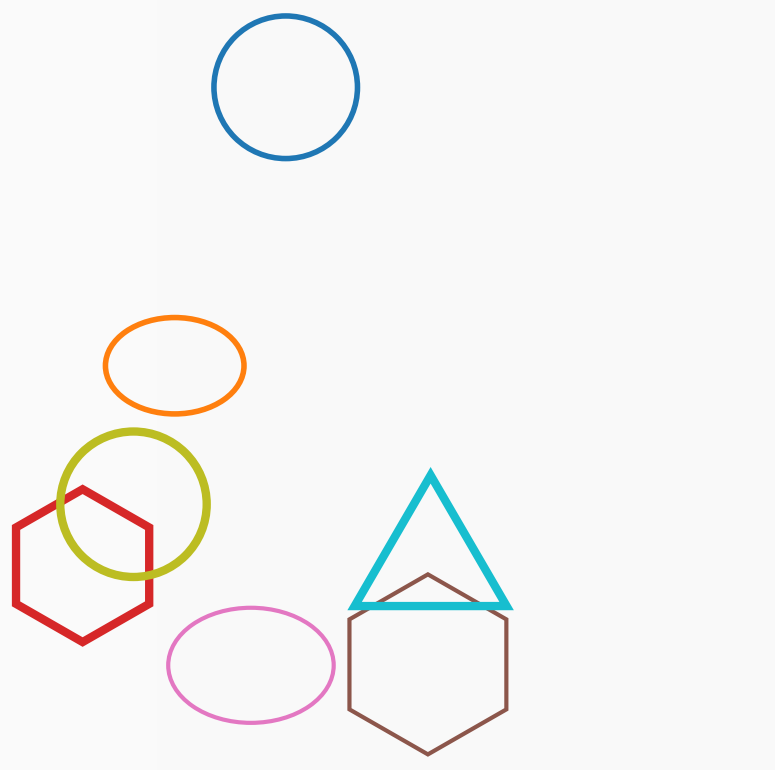[{"shape": "circle", "thickness": 2, "radius": 0.46, "center": [0.369, 0.887]}, {"shape": "oval", "thickness": 2, "radius": 0.45, "center": [0.225, 0.525]}, {"shape": "hexagon", "thickness": 3, "radius": 0.5, "center": [0.107, 0.265]}, {"shape": "hexagon", "thickness": 1.5, "radius": 0.58, "center": [0.552, 0.137]}, {"shape": "oval", "thickness": 1.5, "radius": 0.53, "center": [0.324, 0.136]}, {"shape": "circle", "thickness": 3, "radius": 0.47, "center": [0.172, 0.345]}, {"shape": "triangle", "thickness": 3, "radius": 0.57, "center": [0.556, 0.27]}]